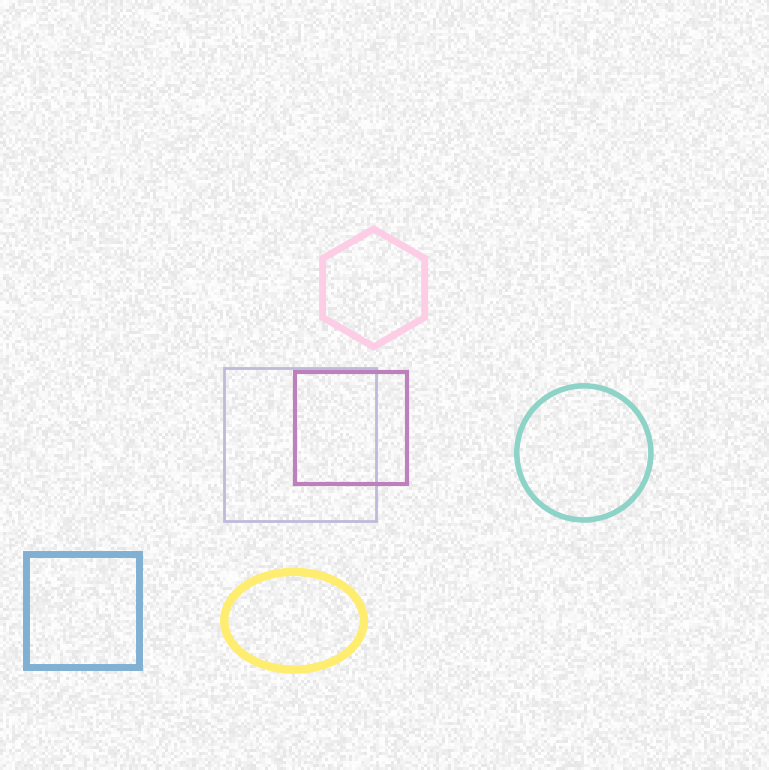[{"shape": "circle", "thickness": 2, "radius": 0.44, "center": [0.758, 0.412]}, {"shape": "square", "thickness": 1, "radius": 0.49, "center": [0.389, 0.423]}, {"shape": "square", "thickness": 2.5, "radius": 0.37, "center": [0.108, 0.207]}, {"shape": "hexagon", "thickness": 2.5, "radius": 0.38, "center": [0.485, 0.626]}, {"shape": "square", "thickness": 1.5, "radius": 0.36, "center": [0.456, 0.444]}, {"shape": "oval", "thickness": 3, "radius": 0.45, "center": [0.382, 0.194]}]